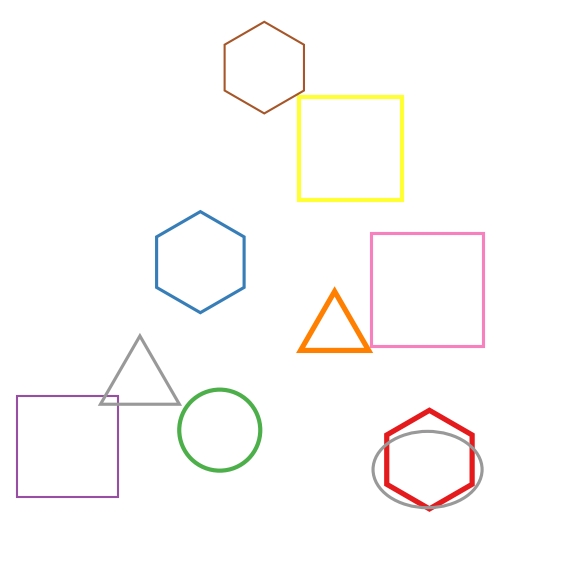[{"shape": "hexagon", "thickness": 2.5, "radius": 0.43, "center": [0.744, 0.203]}, {"shape": "hexagon", "thickness": 1.5, "radius": 0.44, "center": [0.347, 0.545]}, {"shape": "circle", "thickness": 2, "radius": 0.35, "center": [0.381, 0.254]}, {"shape": "square", "thickness": 1, "radius": 0.43, "center": [0.117, 0.226]}, {"shape": "triangle", "thickness": 2.5, "radius": 0.34, "center": [0.579, 0.426]}, {"shape": "square", "thickness": 2, "radius": 0.45, "center": [0.607, 0.742]}, {"shape": "hexagon", "thickness": 1, "radius": 0.4, "center": [0.458, 0.882]}, {"shape": "square", "thickness": 1.5, "radius": 0.49, "center": [0.739, 0.498]}, {"shape": "triangle", "thickness": 1.5, "radius": 0.39, "center": [0.242, 0.339]}, {"shape": "oval", "thickness": 1.5, "radius": 0.47, "center": [0.74, 0.186]}]